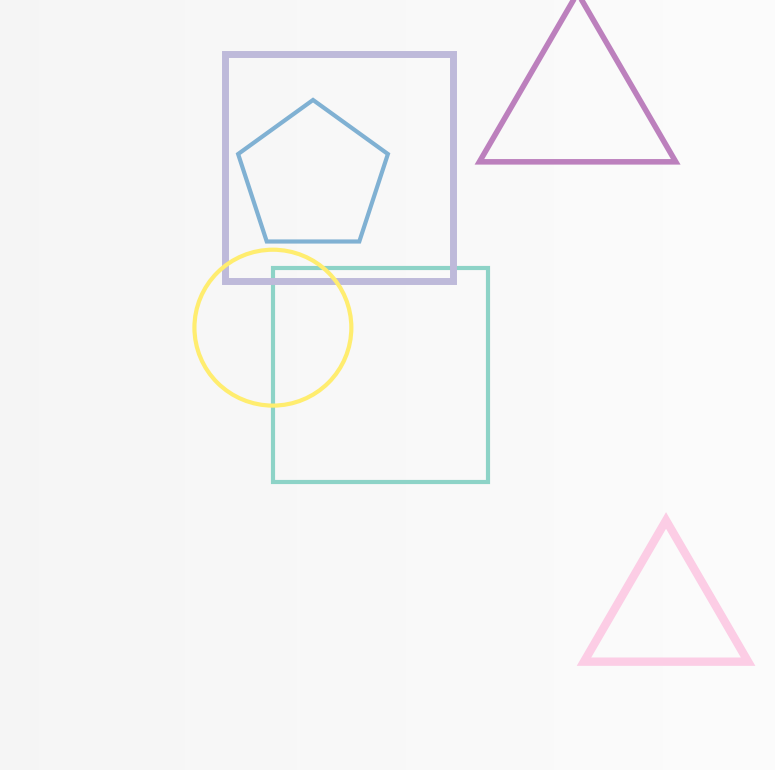[{"shape": "square", "thickness": 1.5, "radius": 0.69, "center": [0.491, 0.513]}, {"shape": "square", "thickness": 2.5, "radius": 0.74, "center": [0.437, 0.782]}, {"shape": "pentagon", "thickness": 1.5, "radius": 0.51, "center": [0.404, 0.769]}, {"shape": "triangle", "thickness": 3, "radius": 0.61, "center": [0.859, 0.202]}, {"shape": "triangle", "thickness": 2, "radius": 0.73, "center": [0.745, 0.863]}, {"shape": "circle", "thickness": 1.5, "radius": 0.51, "center": [0.352, 0.574]}]